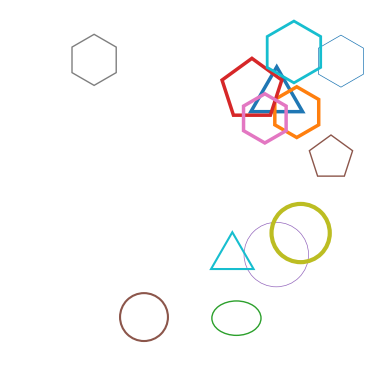[{"shape": "hexagon", "thickness": 0.5, "radius": 0.34, "center": [0.886, 0.841]}, {"shape": "triangle", "thickness": 2.5, "radius": 0.39, "center": [0.719, 0.749]}, {"shape": "hexagon", "thickness": 2.5, "radius": 0.33, "center": [0.771, 0.709]}, {"shape": "oval", "thickness": 1, "radius": 0.32, "center": [0.614, 0.174]}, {"shape": "pentagon", "thickness": 2.5, "radius": 0.41, "center": [0.654, 0.767]}, {"shape": "circle", "thickness": 0.5, "radius": 0.42, "center": [0.718, 0.339]}, {"shape": "pentagon", "thickness": 1, "radius": 0.3, "center": [0.86, 0.59]}, {"shape": "circle", "thickness": 1.5, "radius": 0.31, "center": [0.374, 0.176]}, {"shape": "hexagon", "thickness": 2.5, "radius": 0.32, "center": [0.688, 0.693]}, {"shape": "hexagon", "thickness": 1, "radius": 0.33, "center": [0.244, 0.845]}, {"shape": "circle", "thickness": 3, "radius": 0.38, "center": [0.781, 0.395]}, {"shape": "triangle", "thickness": 1.5, "radius": 0.32, "center": [0.603, 0.333]}, {"shape": "hexagon", "thickness": 2, "radius": 0.4, "center": [0.763, 0.865]}]